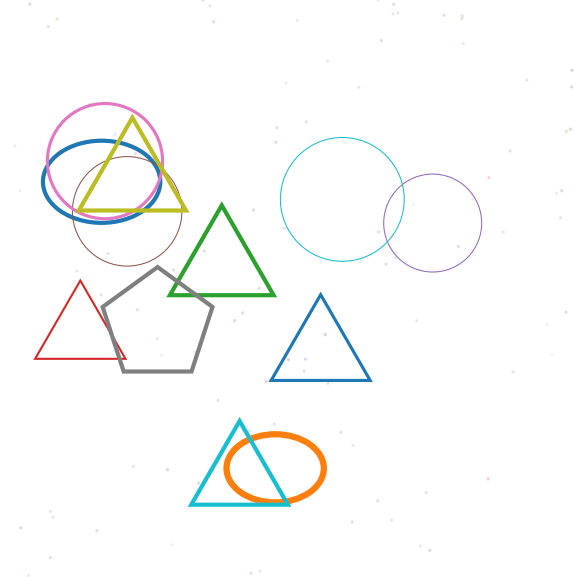[{"shape": "oval", "thickness": 2, "radius": 0.51, "center": [0.176, 0.684]}, {"shape": "triangle", "thickness": 1.5, "radius": 0.49, "center": [0.555, 0.39]}, {"shape": "oval", "thickness": 3, "radius": 0.42, "center": [0.477, 0.188]}, {"shape": "triangle", "thickness": 2, "radius": 0.52, "center": [0.384, 0.54]}, {"shape": "triangle", "thickness": 1, "radius": 0.45, "center": [0.139, 0.423]}, {"shape": "circle", "thickness": 0.5, "radius": 0.42, "center": [0.749, 0.613]}, {"shape": "circle", "thickness": 0.5, "radius": 0.47, "center": [0.22, 0.633]}, {"shape": "circle", "thickness": 1.5, "radius": 0.5, "center": [0.182, 0.72]}, {"shape": "pentagon", "thickness": 2, "radius": 0.5, "center": [0.273, 0.437]}, {"shape": "triangle", "thickness": 2, "radius": 0.54, "center": [0.229, 0.688]}, {"shape": "circle", "thickness": 0.5, "radius": 0.54, "center": [0.593, 0.654]}, {"shape": "triangle", "thickness": 2, "radius": 0.48, "center": [0.415, 0.173]}]